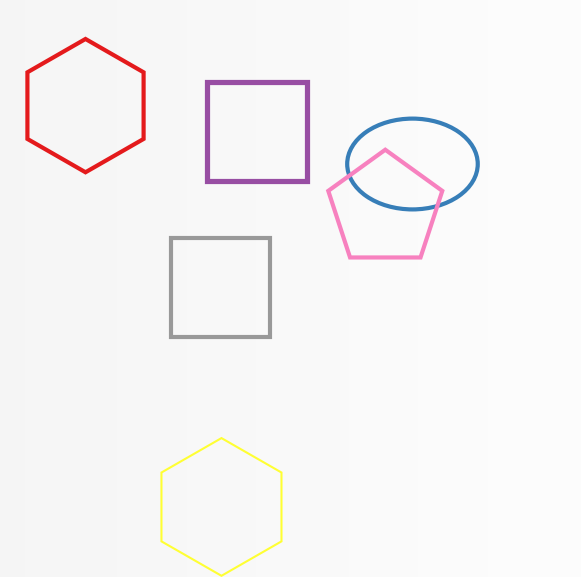[{"shape": "hexagon", "thickness": 2, "radius": 0.58, "center": [0.147, 0.816]}, {"shape": "oval", "thickness": 2, "radius": 0.56, "center": [0.71, 0.715]}, {"shape": "square", "thickness": 2.5, "radius": 0.43, "center": [0.441, 0.771]}, {"shape": "hexagon", "thickness": 1, "radius": 0.6, "center": [0.381, 0.121]}, {"shape": "pentagon", "thickness": 2, "radius": 0.52, "center": [0.663, 0.637]}, {"shape": "square", "thickness": 2, "radius": 0.43, "center": [0.38, 0.501]}]